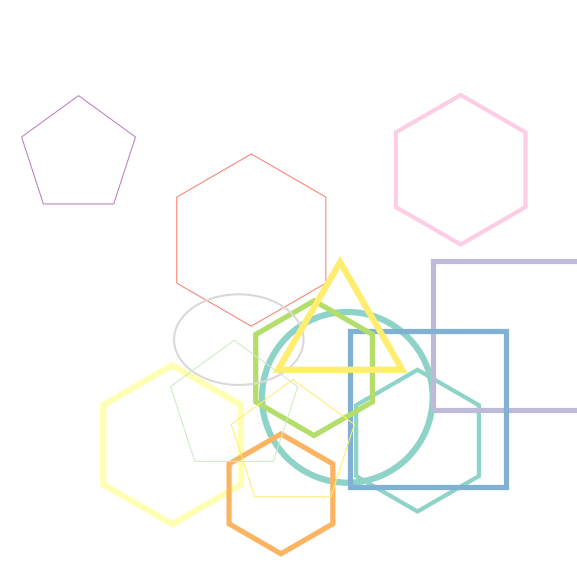[{"shape": "hexagon", "thickness": 2, "radius": 0.61, "center": [0.723, 0.236]}, {"shape": "circle", "thickness": 3, "radius": 0.74, "center": [0.601, 0.311]}, {"shape": "hexagon", "thickness": 3, "radius": 0.69, "center": [0.298, 0.229]}, {"shape": "square", "thickness": 2.5, "radius": 0.65, "center": [0.88, 0.417]}, {"shape": "hexagon", "thickness": 0.5, "radius": 0.75, "center": [0.435, 0.583]}, {"shape": "square", "thickness": 2.5, "radius": 0.68, "center": [0.741, 0.29]}, {"shape": "hexagon", "thickness": 2.5, "radius": 0.52, "center": [0.487, 0.144]}, {"shape": "hexagon", "thickness": 2.5, "radius": 0.58, "center": [0.544, 0.362]}, {"shape": "hexagon", "thickness": 2, "radius": 0.65, "center": [0.798, 0.705]}, {"shape": "oval", "thickness": 1, "radius": 0.56, "center": [0.413, 0.411]}, {"shape": "pentagon", "thickness": 0.5, "radius": 0.52, "center": [0.136, 0.73]}, {"shape": "pentagon", "thickness": 0.5, "radius": 0.58, "center": [0.405, 0.294]}, {"shape": "pentagon", "thickness": 0.5, "radius": 0.56, "center": [0.507, 0.23]}, {"shape": "triangle", "thickness": 3, "radius": 0.62, "center": [0.589, 0.421]}]